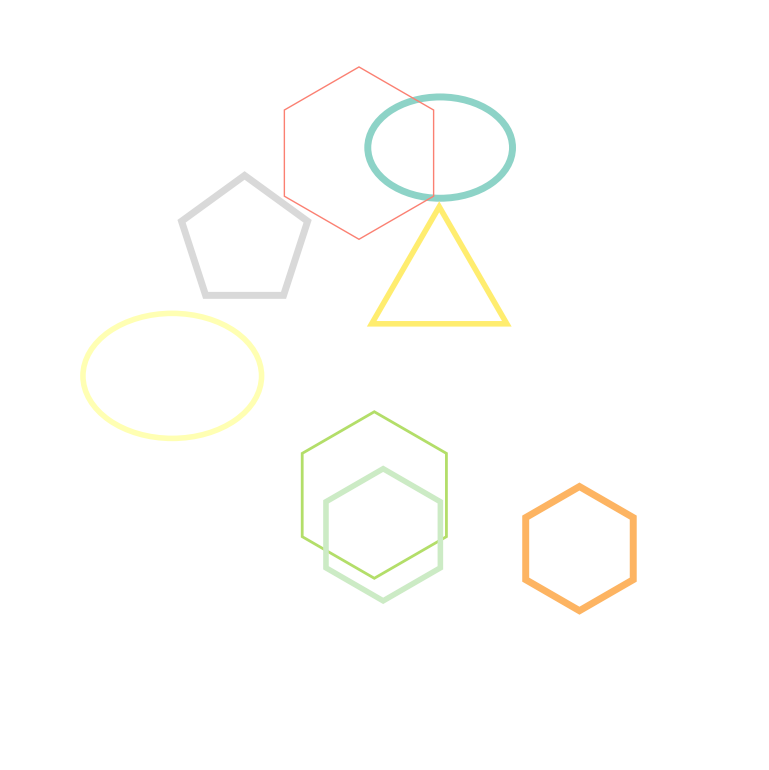[{"shape": "oval", "thickness": 2.5, "radius": 0.47, "center": [0.572, 0.808]}, {"shape": "oval", "thickness": 2, "radius": 0.58, "center": [0.224, 0.512]}, {"shape": "hexagon", "thickness": 0.5, "radius": 0.56, "center": [0.466, 0.801]}, {"shape": "hexagon", "thickness": 2.5, "radius": 0.4, "center": [0.753, 0.288]}, {"shape": "hexagon", "thickness": 1, "radius": 0.54, "center": [0.486, 0.357]}, {"shape": "pentagon", "thickness": 2.5, "radius": 0.43, "center": [0.318, 0.686]}, {"shape": "hexagon", "thickness": 2, "radius": 0.43, "center": [0.498, 0.305]}, {"shape": "triangle", "thickness": 2, "radius": 0.51, "center": [0.57, 0.63]}]